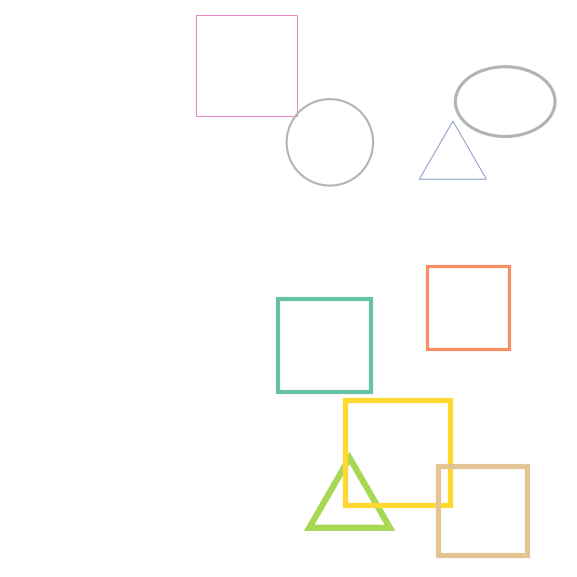[{"shape": "square", "thickness": 2, "radius": 0.4, "center": [0.562, 0.401]}, {"shape": "square", "thickness": 1.5, "radius": 0.36, "center": [0.81, 0.467]}, {"shape": "triangle", "thickness": 0.5, "radius": 0.34, "center": [0.784, 0.722]}, {"shape": "square", "thickness": 0.5, "radius": 0.44, "center": [0.427, 0.886]}, {"shape": "triangle", "thickness": 3, "radius": 0.4, "center": [0.605, 0.125]}, {"shape": "square", "thickness": 2.5, "radius": 0.46, "center": [0.689, 0.215]}, {"shape": "square", "thickness": 2.5, "radius": 0.39, "center": [0.835, 0.115]}, {"shape": "oval", "thickness": 1.5, "radius": 0.43, "center": [0.875, 0.823]}, {"shape": "circle", "thickness": 1, "radius": 0.37, "center": [0.571, 0.753]}]